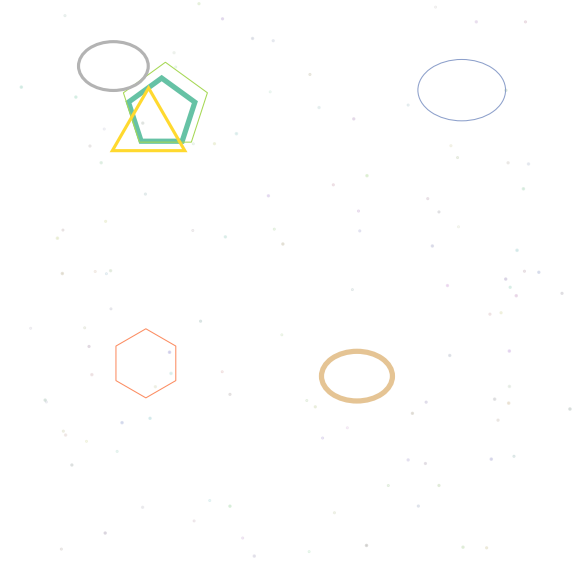[{"shape": "pentagon", "thickness": 2.5, "radius": 0.3, "center": [0.28, 0.803]}, {"shape": "hexagon", "thickness": 0.5, "radius": 0.3, "center": [0.253, 0.37]}, {"shape": "oval", "thickness": 0.5, "radius": 0.38, "center": [0.8, 0.843]}, {"shape": "pentagon", "thickness": 0.5, "radius": 0.38, "center": [0.286, 0.815]}, {"shape": "triangle", "thickness": 1.5, "radius": 0.36, "center": [0.257, 0.774]}, {"shape": "oval", "thickness": 2.5, "radius": 0.31, "center": [0.618, 0.348]}, {"shape": "oval", "thickness": 1.5, "radius": 0.3, "center": [0.196, 0.885]}]